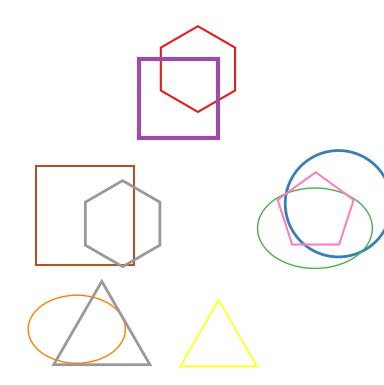[{"shape": "hexagon", "thickness": 1.5, "radius": 0.56, "center": [0.514, 0.821]}, {"shape": "circle", "thickness": 2, "radius": 0.69, "center": [0.879, 0.471]}, {"shape": "oval", "thickness": 1, "radius": 0.75, "center": [0.818, 0.407]}, {"shape": "square", "thickness": 3, "radius": 0.51, "center": [0.464, 0.745]}, {"shape": "oval", "thickness": 1, "radius": 0.63, "center": [0.199, 0.145]}, {"shape": "triangle", "thickness": 1.5, "radius": 0.58, "center": [0.568, 0.106]}, {"shape": "square", "thickness": 1.5, "radius": 0.64, "center": [0.221, 0.441]}, {"shape": "pentagon", "thickness": 1.5, "radius": 0.52, "center": [0.82, 0.449]}, {"shape": "hexagon", "thickness": 2, "radius": 0.56, "center": [0.318, 0.419]}, {"shape": "triangle", "thickness": 2, "radius": 0.72, "center": [0.264, 0.125]}]